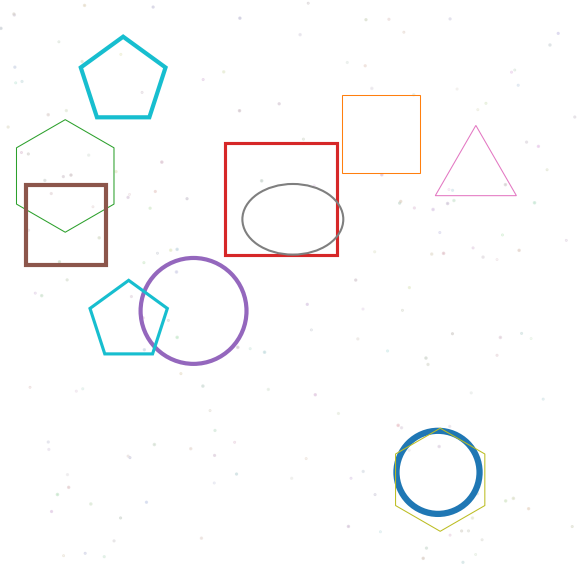[{"shape": "circle", "thickness": 3, "radius": 0.36, "center": [0.758, 0.181]}, {"shape": "square", "thickness": 0.5, "radius": 0.34, "center": [0.66, 0.767]}, {"shape": "hexagon", "thickness": 0.5, "radius": 0.49, "center": [0.113, 0.694]}, {"shape": "square", "thickness": 1.5, "radius": 0.49, "center": [0.486, 0.655]}, {"shape": "circle", "thickness": 2, "radius": 0.46, "center": [0.335, 0.461]}, {"shape": "square", "thickness": 2, "radius": 0.35, "center": [0.115, 0.609]}, {"shape": "triangle", "thickness": 0.5, "radius": 0.41, "center": [0.824, 0.701]}, {"shape": "oval", "thickness": 1, "radius": 0.44, "center": [0.507, 0.619]}, {"shape": "hexagon", "thickness": 0.5, "radius": 0.45, "center": [0.762, 0.168]}, {"shape": "pentagon", "thickness": 2, "radius": 0.39, "center": [0.213, 0.858]}, {"shape": "pentagon", "thickness": 1.5, "radius": 0.35, "center": [0.223, 0.443]}]